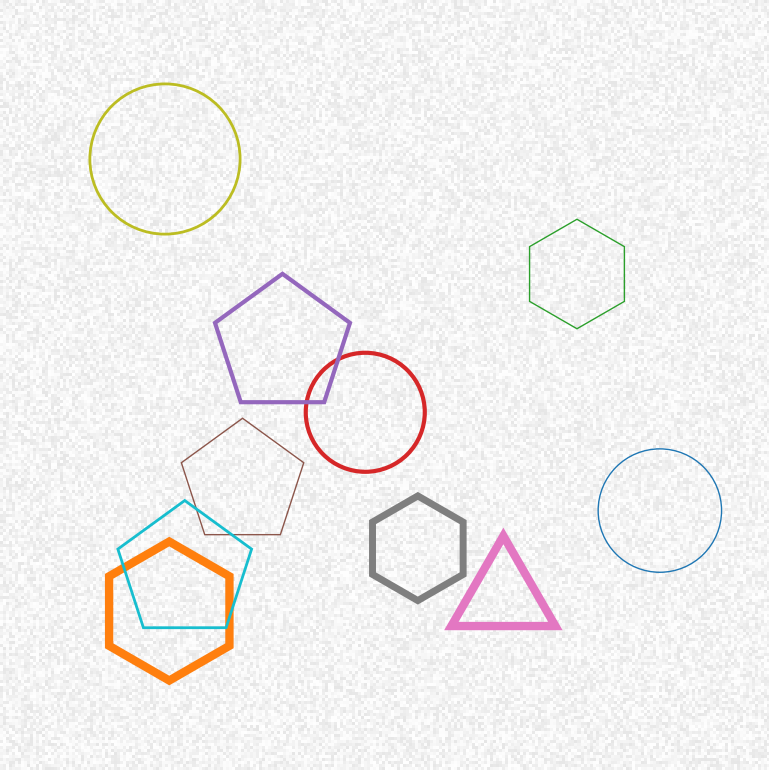[{"shape": "circle", "thickness": 0.5, "radius": 0.4, "center": [0.857, 0.337]}, {"shape": "hexagon", "thickness": 3, "radius": 0.45, "center": [0.22, 0.206]}, {"shape": "hexagon", "thickness": 0.5, "radius": 0.36, "center": [0.749, 0.644]}, {"shape": "circle", "thickness": 1.5, "radius": 0.39, "center": [0.474, 0.465]}, {"shape": "pentagon", "thickness": 1.5, "radius": 0.46, "center": [0.367, 0.552]}, {"shape": "pentagon", "thickness": 0.5, "radius": 0.42, "center": [0.315, 0.373]}, {"shape": "triangle", "thickness": 3, "radius": 0.39, "center": [0.654, 0.226]}, {"shape": "hexagon", "thickness": 2.5, "radius": 0.34, "center": [0.543, 0.288]}, {"shape": "circle", "thickness": 1, "radius": 0.49, "center": [0.214, 0.793]}, {"shape": "pentagon", "thickness": 1, "radius": 0.46, "center": [0.24, 0.259]}]